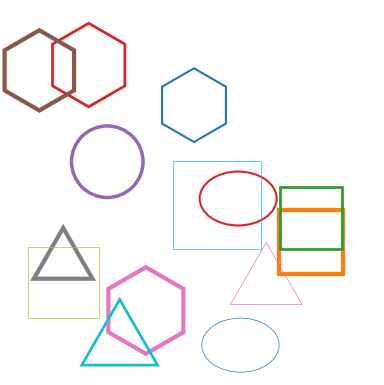[{"shape": "hexagon", "thickness": 1.5, "radius": 0.48, "center": [0.504, 0.727]}, {"shape": "oval", "thickness": 0.5, "radius": 0.5, "center": [0.625, 0.104]}, {"shape": "square", "thickness": 3, "radius": 0.42, "center": [0.807, 0.371]}, {"shape": "square", "thickness": 2, "radius": 0.4, "center": [0.807, 0.434]}, {"shape": "oval", "thickness": 1.5, "radius": 0.5, "center": [0.619, 0.484]}, {"shape": "hexagon", "thickness": 2, "radius": 0.54, "center": [0.23, 0.831]}, {"shape": "circle", "thickness": 2.5, "radius": 0.46, "center": [0.279, 0.58]}, {"shape": "hexagon", "thickness": 3, "radius": 0.52, "center": [0.102, 0.817]}, {"shape": "hexagon", "thickness": 3, "radius": 0.56, "center": [0.379, 0.193]}, {"shape": "triangle", "thickness": 0.5, "radius": 0.54, "center": [0.692, 0.262]}, {"shape": "triangle", "thickness": 3, "radius": 0.44, "center": [0.164, 0.32]}, {"shape": "square", "thickness": 0.5, "radius": 0.46, "center": [0.165, 0.266]}, {"shape": "square", "thickness": 0.5, "radius": 0.57, "center": [0.564, 0.468]}, {"shape": "triangle", "thickness": 2, "radius": 0.57, "center": [0.311, 0.108]}]